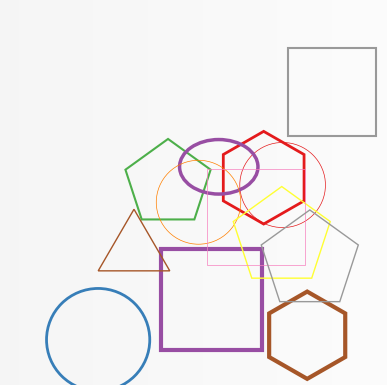[{"shape": "hexagon", "thickness": 2, "radius": 0.6, "center": [0.68, 0.538]}, {"shape": "circle", "thickness": 0.5, "radius": 0.55, "center": [0.729, 0.519]}, {"shape": "circle", "thickness": 2, "radius": 0.67, "center": [0.253, 0.118]}, {"shape": "pentagon", "thickness": 1.5, "radius": 0.58, "center": [0.434, 0.524]}, {"shape": "square", "thickness": 3, "radius": 0.65, "center": [0.545, 0.222]}, {"shape": "oval", "thickness": 2.5, "radius": 0.51, "center": [0.565, 0.567]}, {"shape": "circle", "thickness": 0.5, "radius": 0.54, "center": [0.512, 0.475]}, {"shape": "pentagon", "thickness": 1, "radius": 0.66, "center": [0.727, 0.384]}, {"shape": "hexagon", "thickness": 3, "radius": 0.57, "center": [0.793, 0.129]}, {"shape": "triangle", "thickness": 1, "radius": 0.53, "center": [0.346, 0.35]}, {"shape": "square", "thickness": 0.5, "radius": 0.63, "center": [0.66, 0.436]}, {"shape": "pentagon", "thickness": 1, "radius": 0.66, "center": [0.799, 0.323]}, {"shape": "square", "thickness": 1.5, "radius": 0.57, "center": [0.858, 0.76]}]